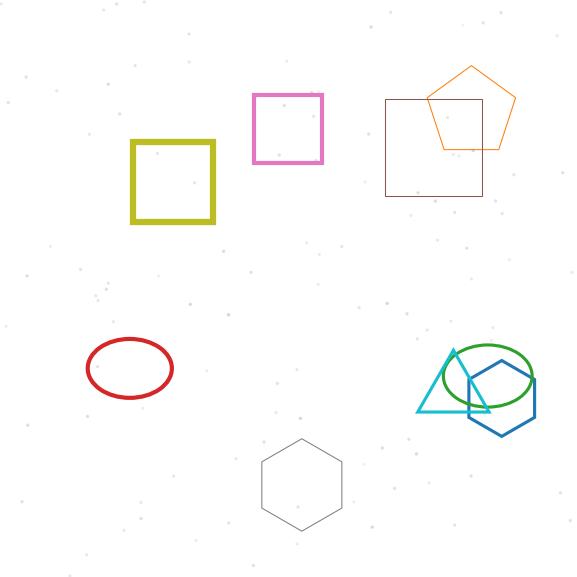[{"shape": "hexagon", "thickness": 1.5, "radius": 0.33, "center": [0.869, 0.309]}, {"shape": "pentagon", "thickness": 0.5, "radius": 0.4, "center": [0.816, 0.805]}, {"shape": "oval", "thickness": 1.5, "radius": 0.38, "center": [0.845, 0.348]}, {"shape": "oval", "thickness": 2, "radius": 0.36, "center": [0.225, 0.361]}, {"shape": "square", "thickness": 0.5, "radius": 0.42, "center": [0.751, 0.743]}, {"shape": "square", "thickness": 2, "radius": 0.3, "center": [0.498, 0.775]}, {"shape": "hexagon", "thickness": 0.5, "radius": 0.4, "center": [0.523, 0.159]}, {"shape": "square", "thickness": 3, "radius": 0.35, "center": [0.3, 0.685]}, {"shape": "triangle", "thickness": 1.5, "radius": 0.36, "center": [0.785, 0.321]}]